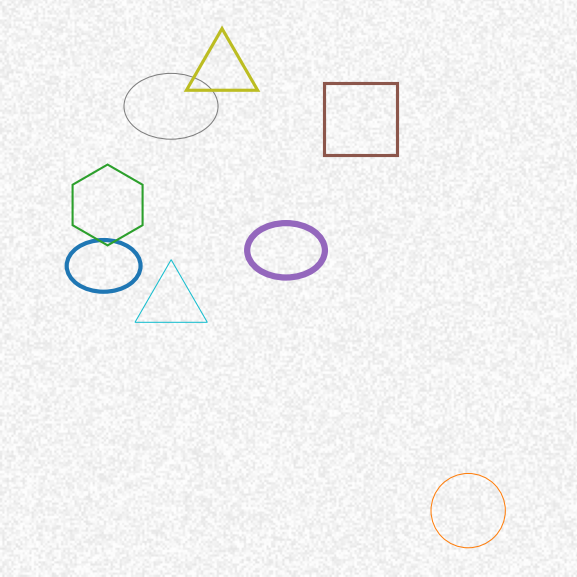[{"shape": "oval", "thickness": 2, "radius": 0.32, "center": [0.179, 0.539]}, {"shape": "circle", "thickness": 0.5, "radius": 0.32, "center": [0.811, 0.115]}, {"shape": "hexagon", "thickness": 1, "radius": 0.35, "center": [0.186, 0.644]}, {"shape": "oval", "thickness": 3, "radius": 0.34, "center": [0.495, 0.566]}, {"shape": "square", "thickness": 1.5, "radius": 0.31, "center": [0.624, 0.793]}, {"shape": "oval", "thickness": 0.5, "radius": 0.41, "center": [0.296, 0.815]}, {"shape": "triangle", "thickness": 1.5, "radius": 0.36, "center": [0.384, 0.878]}, {"shape": "triangle", "thickness": 0.5, "radius": 0.36, "center": [0.296, 0.477]}]